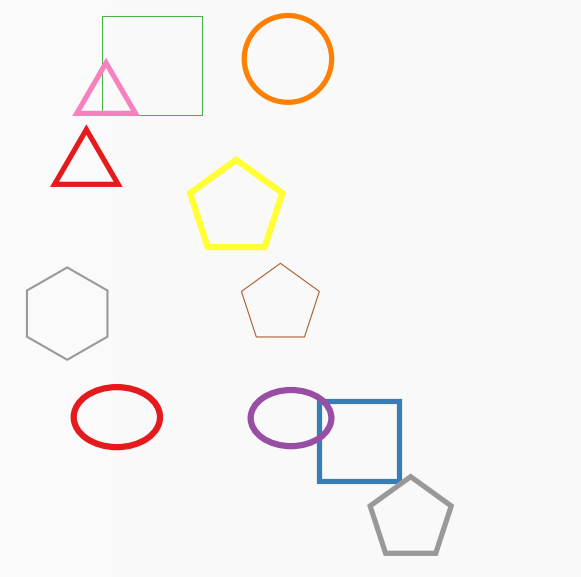[{"shape": "oval", "thickness": 3, "radius": 0.37, "center": [0.201, 0.277]}, {"shape": "triangle", "thickness": 2.5, "radius": 0.32, "center": [0.149, 0.712]}, {"shape": "square", "thickness": 2.5, "radius": 0.35, "center": [0.618, 0.235]}, {"shape": "square", "thickness": 0.5, "radius": 0.43, "center": [0.261, 0.886]}, {"shape": "oval", "thickness": 3, "radius": 0.35, "center": [0.501, 0.275]}, {"shape": "circle", "thickness": 2.5, "radius": 0.38, "center": [0.495, 0.897]}, {"shape": "pentagon", "thickness": 3, "radius": 0.42, "center": [0.406, 0.639]}, {"shape": "pentagon", "thickness": 0.5, "radius": 0.35, "center": [0.482, 0.473]}, {"shape": "triangle", "thickness": 2.5, "radius": 0.29, "center": [0.183, 0.832]}, {"shape": "hexagon", "thickness": 1, "radius": 0.4, "center": [0.116, 0.456]}, {"shape": "pentagon", "thickness": 2.5, "radius": 0.37, "center": [0.707, 0.1]}]